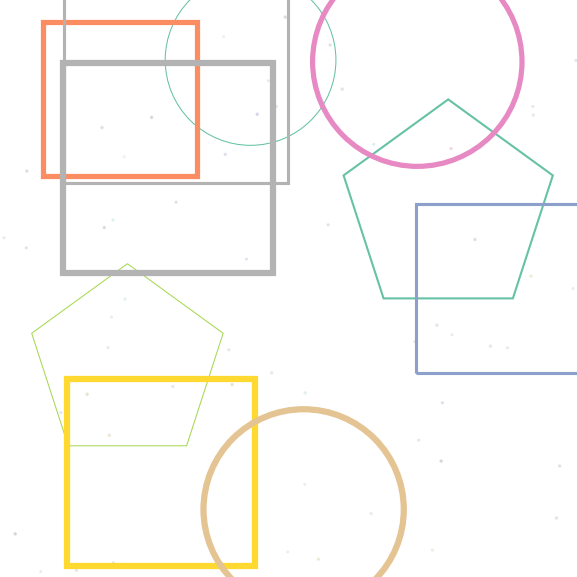[{"shape": "pentagon", "thickness": 1, "radius": 0.95, "center": [0.776, 0.637]}, {"shape": "circle", "thickness": 0.5, "radius": 0.74, "center": [0.434, 0.895]}, {"shape": "square", "thickness": 2.5, "radius": 0.67, "center": [0.208, 0.827]}, {"shape": "square", "thickness": 1.5, "radius": 0.73, "center": [0.867, 0.5]}, {"shape": "circle", "thickness": 2.5, "radius": 0.91, "center": [0.723, 0.892]}, {"shape": "pentagon", "thickness": 0.5, "radius": 0.87, "center": [0.221, 0.368]}, {"shape": "square", "thickness": 3, "radius": 0.81, "center": [0.279, 0.181]}, {"shape": "circle", "thickness": 3, "radius": 0.87, "center": [0.526, 0.117]}, {"shape": "square", "thickness": 1.5, "radius": 0.97, "center": [0.304, 0.877]}, {"shape": "square", "thickness": 3, "radius": 0.91, "center": [0.291, 0.708]}]